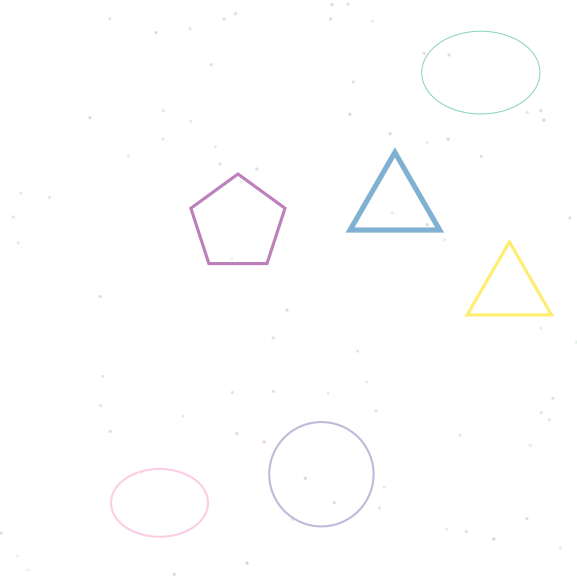[{"shape": "oval", "thickness": 0.5, "radius": 0.51, "center": [0.833, 0.873]}, {"shape": "circle", "thickness": 1, "radius": 0.45, "center": [0.557, 0.178]}, {"shape": "triangle", "thickness": 2.5, "radius": 0.45, "center": [0.684, 0.646]}, {"shape": "oval", "thickness": 1, "radius": 0.42, "center": [0.276, 0.128]}, {"shape": "pentagon", "thickness": 1.5, "radius": 0.43, "center": [0.412, 0.612]}, {"shape": "triangle", "thickness": 1.5, "radius": 0.42, "center": [0.882, 0.496]}]